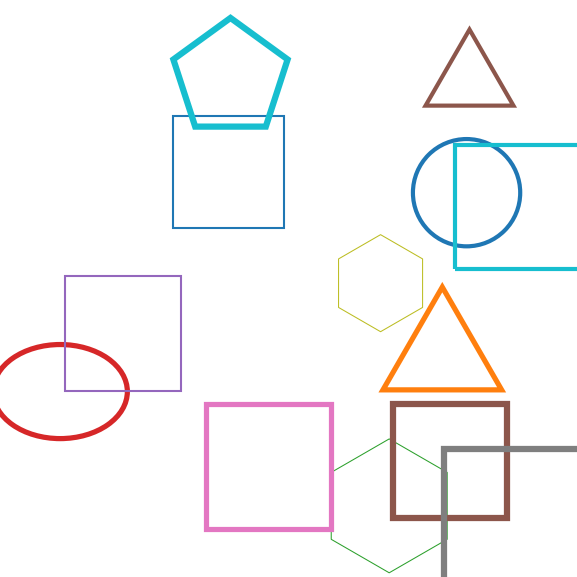[{"shape": "circle", "thickness": 2, "radius": 0.46, "center": [0.808, 0.665]}, {"shape": "square", "thickness": 1, "radius": 0.48, "center": [0.396, 0.701]}, {"shape": "triangle", "thickness": 2.5, "radius": 0.59, "center": [0.766, 0.383]}, {"shape": "hexagon", "thickness": 0.5, "radius": 0.58, "center": [0.674, 0.123]}, {"shape": "oval", "thickness": 2.5, "radius": 0.58, "center": [0.104, 0.321]}, {"shape": "square", "thickness": 1, "radius": 0.5, "center": [0.213, 0.422]}, {"shape": "triangle", "thickness": 2, "radius": 0.44, "center": [0.813, 0.86]}, {"shape": "square", "thickness": 3, "radius": 0.49, "center": [0.779, 0.2]}, {"shape": "square", "thickness": 2.5, "radius": 0.54, "center": [0.464, 0.191]}, {"shape": "square", "thickness": 3, "radius": 0.6, "center": [0.888, 0.102]}, {"shape": "hexagon", "thickness": 0.5, "radius": 0.42, "center": [0.659, 0.509]}, {"shape": "pentagon", "thickness": 3, "radius": 0.52, "center": [0.399, 0.864]}, {"shape": "square", "thickness": 2, "radius": 0.54, "center": [0.896, 0.641]}]